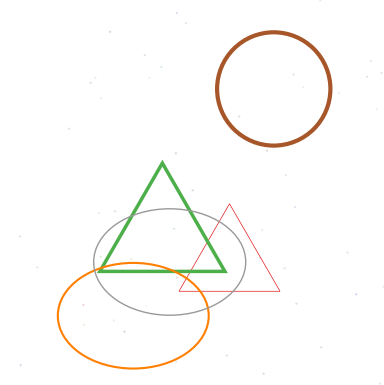[{"shape": "triangle", "thickness": 0.5, "radius": 0.76, "center": [0.596, 0.319]}, {"shape": "triangle", "thickness": 2.5, "radius": 0.94, "center": [0.422, 0.389]}, {"shape": "oval", "thickness": 1.5, "radius": 0.98, "center": [0.346, 0.18]}, {"shape": "circle", "thickness": 3, "radius": 0.74, "center": [0.711, 0.769]}, {"shape": "oval", "thickness": 1, "radius": 0.99, "center": [0.441, 0.319]}]